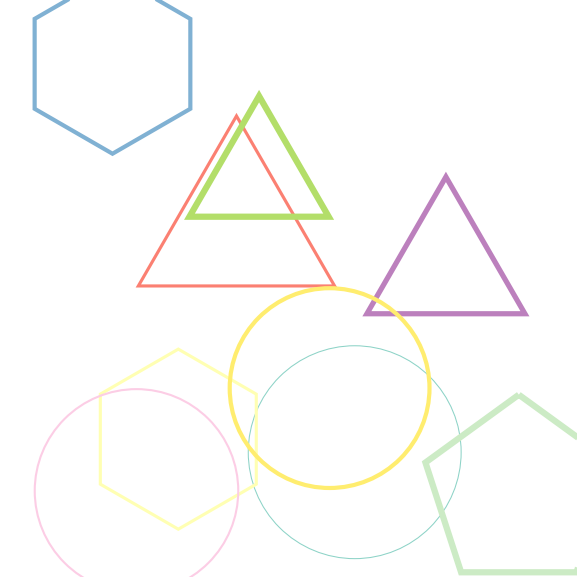[{"shape": "circle", "thickness": 0.5, "radius": 0.92, "center": [0.614, 0.216]}, {"shape": "hexagon", "thickness": 1.5, "radius": 0.78, "center": [0.309, 0.239]}, {"shape": "triangle", "thickness": 1.5, "radius": 0.98, "center": [0.409, 0.602]}, {"shape": "hexagon", "thickness": 2, "radius": 0.78, "center": [0.195, 0.889]}, {"shape": "triangle", "thickness": 3, "radius": 0.7, "center": [0.449, 0.693]}, {"shape": "circle", "thickness": 1, "radius": 0.88, "center": [0.236, 0.149]}, {"shape": "triangle", "thickness": 2.5, "radius": 0.79, "center": [0.772, 0.535]}, {"shape": "pentagon", "thickness": 3, "radius": 0.85, "center": [0.898, 0.146]}, {"shape": "circle", "thickness": 2, "radius": 0.86, "center": [0.571, 0.327]}]